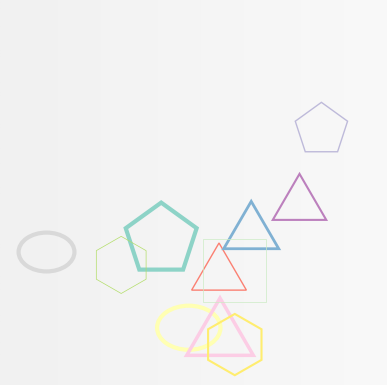[{"shape": "pentagon", "thickness": 3, "radius": 0.48, "center": [0.416, 0.378]}, {"shape": "oval", "thickness": 3, "radius": 0.41, "center": [0.487, 0.149]}, {"shape": "pentagon", "thickness": 1, "radius": 0.35, "center": [0.829, 0.663]}, {"shape": "triangle", "thickness": 1, "radius": 0.41, "center": [0.565, 0.287]}, {"shape": "triangle", "thickness": 2, "radius": 0.41, "center": [0.648, 0.395]}, {"shape": "hexagon", "thickness": 0.5, "radius": 0.37, "center": [0.313, 0.312]}, {"shape": "triangle", "thickness": 2.5, "radius": 0.5, "center": [0.568, 0.127]}, {"shape": "oval", "thickness": 3, "radius": 0.36, "center": [0.12, 0.345]}, {"shape": "triangle", "thickness": 1.5, "radius": 0.4, "center": [0.773, 0.469]}, {"shape": "square", "thickness": 0.5, "radius": 0.41, "center": [0.605, 0.298]}, {"shape": "hexagon", "thickness": 1.5, "radius": 0.4, "center": [0.606, 0.105]}]